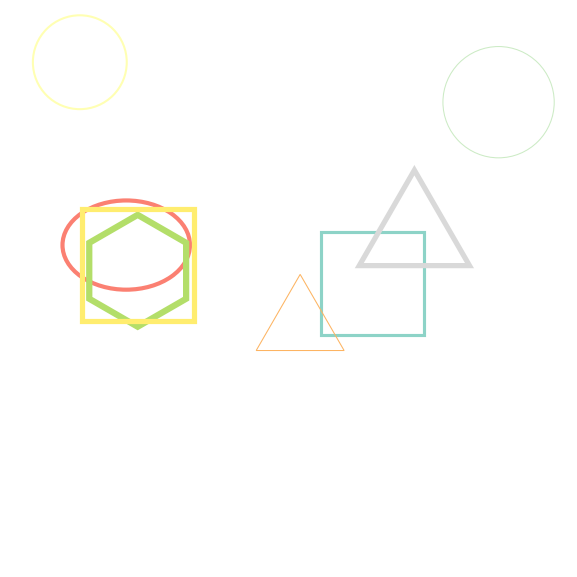[{"shape": "square", "thickness": 1.5, "radius": 0.44, "center": [0.645, 0.508]}, {"shape": "circle", "thickness": 1, "radius": 0.41, "center": [0.138, 0.891]}, {"shape": "oval", "thickness": 2, "radius": 0.55, "center": [0.219, 0.575]}, {"shape": "triangle", "thickness": 0.5, "radius": 0.44, "center": [0.52, 0.436]}, {"shape": "hexagon", "thickness": 3, "radius": 0.48, "center": [0.238, 0.53]}, {"shape": "triangle", "thickness": 2.5, "radius": 0.55, "center": [0.718, 0.594]}, {"shape": "circle", "thickness": 0.5, "radius": 0.48, "center": [0.863, 0.822]}, {"shape": "square", "thickness": 2.5, "radius": 0.48, "center": [0.239, 0.54]}]